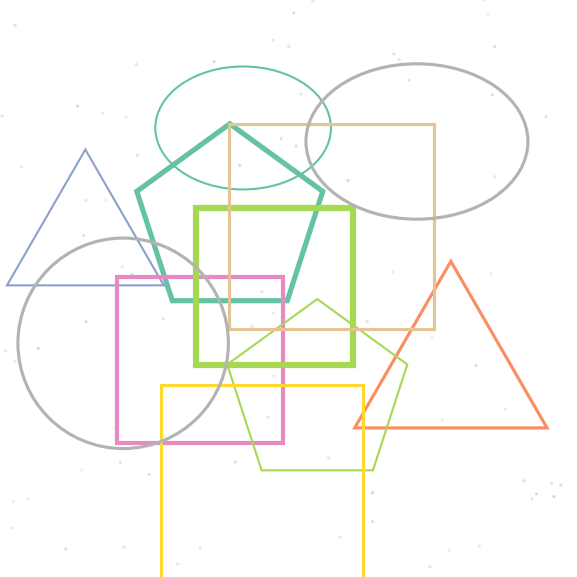[{"shape": "oval", "thickness": 1, "radius": 0.76, "center": [0.421, 0.778]}, {"shape": "pentagon", "thickness": 2.5, "radius": 0.85, "center": [0.398, 0.615]}, {"shape": "triangle", "thickness": 1.5, "radius": 0.96, "center": [0.781, 0.354]}, {"shape": "triangle", "thickness": 1, "radius": 0.78, "center": [0.148, 0.583]}, {"shape": "square", "thickness": 2, "radius": 0.72, "center": [0.347, 0.375]}, {"shape": "square", "thickness": 3, "radius": 0.68, "center": [0.476, 0.503]}, {"shape": "pentagon", "thickness": 1, "radius": 0.82, "center": [0.549, 0.317]}, {"shape": "square", "thickness": 1.5, "radius": 0.87, "center": [0.453, 0.158]}, {"shape": "square", "thickness": 1.5, "radius": 0.89, "center": [0.574, 0.608]}, {"shape": "oval", "thickness": 1.5, "radius": 0.96, "center": [0.722, 0.754]}, {"shape": "circle", "thickness": 1.5, "radius": 0.91, "center": [0.213, 0.405]}]